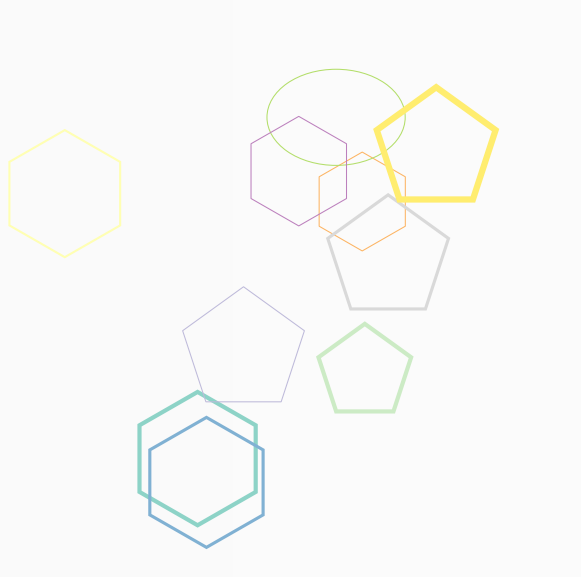[{"shape": "hexagon", "thickness": 2, "radius": 0.58, "center": [0.34, 0.205]}, {"shape": "hexagon", "thickness": 1, "radius": 0.55, "center": [0.111, 0.664]}, {"shape": "pentagon", "thickness": 0.5, "radius": 0.55, "center": [0.419, 0.392]}, {"shape": "hexagon", "thickness": 1.5, "radius": 0.56, "center": [0.355, 0.164]}, {"shape": "hexagon", "thickness": 0.5, "radius": 0.43, "center": [0.623, 0.65]}, {"shape": "oval", "thickness": 0.5, "radius": 0.59, "center": [0.578, 0.796]}, {"shape": "pentagon", "thickness": 1.5, "radius": 0.55, "center": [0.668, 0.552]}, {"shape": "hexagon", "thickness": 0.5, "radius": 0.47, "center": [0.514, 0.703]}, {"shape": "pentagon", "thickness": 2, "radius": 0.42, "center": [0.628, 0.355]}, {"shape": "pentagon", "thickness": 3, "radius": 0.54, "center": [0.75, 0.741]}]